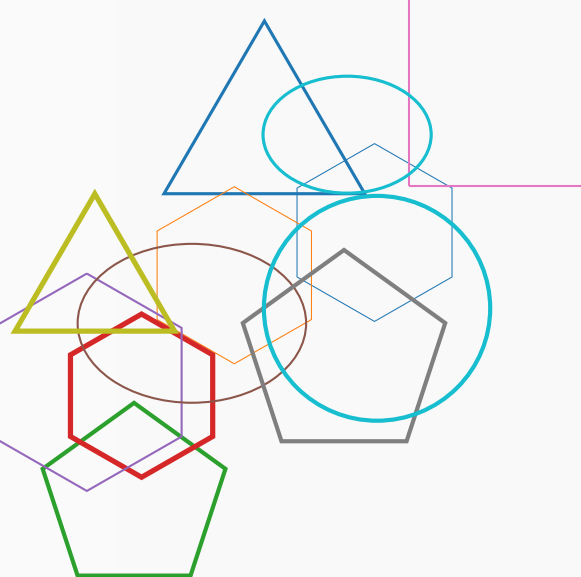[{"shape": "triangle", "thickness": 1.5, "radius": 1.0, "center": [0.455, 0.763]}, {"shape": "hexagon", "thickness": 0.5, "radius": 0.77, "center": [0.644, 0.596]}, {"shape": "hexagon", "thickness": 0.5, "radius": 0.77, "center": [0.403, 0.522]}, {"shape": "pentagon", "thickness": 2, "radius": 0.83, "center": [0.231, 0.136]}, {"shape": "hexagon", "thickness": 2.5, "radius": 0.71, "center": [0.244, 0.314]}, {"shape": "hexagon", "thickness": 1, "radius": 0.94, "center": [0.149, 0.337]}, {"shape": "oval", "thickness": 1, "radius": 0.98, "center": [0.33, 0.439]}, {"shape": "square", "thickness": 1, "radius": 0.94, "center": [0.892, 0.866]}, {"shape": "pentagon", "thickness": 2, "radius": 0.92, "center": [0.592, 0.383]}, {"shape": "triangle", "thickness": 2.5, "radius": 0.79, "center": [0.163, 0.505]}, {"shape": "oval", "thickness": 1.5, "radius": 0.72, "center": [0.597, 0.766]}, {"shape": "circle", "thickness": 2, "radius": 0.97, "center": [0.649, 0.465]}]